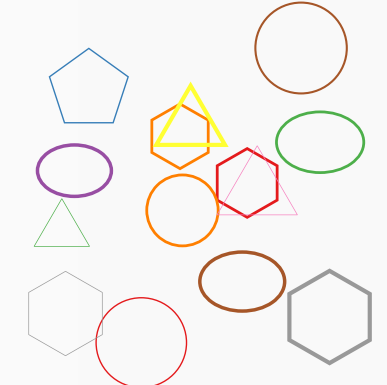[{"shape": "hexagon", "thickness": 2, "radius": 0.45, "center": [0.638, 0.525]}, {"shape": "circle", "thickness": 1, "radius": 0.58, "center": [0.365, 0.11]}, {"shape": "pentagon", "thickness": 1, "radius": 0.53, "center": [0.229, 0.768]}, {"shape": "triangle", "thickness": 0.5, "radius": 0.41, "center": [0.16, 0.401]}, {"shape": "oval", "thickness": 2, "radius": 0.56, "center": [0.826, 0.631]}, {"shape": "oval", "thickness": 2.5, "radius": 0.48, "center": [0.192, 0.557]}, {"shape": "hexagon", "thickness": 2, "radius": 0.42, "center": [0.465, 0.646]}, {"shape": "circle", "thickness": 2, "radius": 0.46, "center": [0.471, 0.453]}, {"shape": "triangle", "thickness": 3, "radius": 0.51, "center": [0.492, 0.675]}, {"shape": "oval", "thickness": 2.5, "radius": 0.55, "center": [0.625, 0.269]}, {"shape": "circle", "thickness": 1.5, "radius": 0.59, "center": [0.777, 0.875]}, {"shape": "triangle", "thickness": 0.5, "radius": 0.6, "center": [0.664, 0.502]}, {"shape": "hexagon", "thickness": 3, "radius": 0.6, "center": [0.851, 0.177]}, {"shape": "hexagon", "thickness": 0.5, "radius": 0.55, "center": [0.169, 0.186]}]